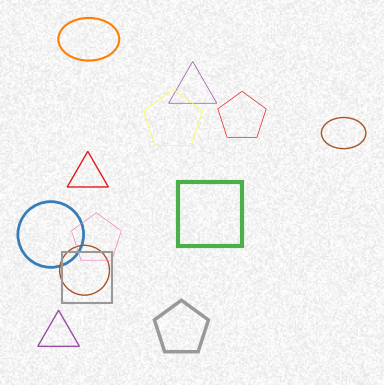[{"shape": "triangle", "thickness": 1, "radius": 0.31, "center": [0.228, 0.545]}, {"shape": "pentagon", "thickness": 0.5, "radius": 0.33, "center": [0.629, 0.697]}, {"shape": "circle", "thickness": 2, "radius": 0.43, "center": [0.132, 0.391]}, {"shape": "square", "thickness": 3, "radius": 0.41, "center": [0.545, 0.445]}, {"shape": "triangle", "thickness": 0.5, "radius": 0.36, "center": [0.501, 0.768]}, {"shape": "triangle", "thickness": 1, "radius": 0.31, "center": [0.152, 0.132]}, {"shape": "oval", "thickness": 1.5, "radius": 0.4, "center": [0.231, 0.898]}, {"shape": "pentagon", "thickness": 0.5, "radius": 0.4, "center": [0.45, 0.687]}, {"shape": "circle", "thickness": 1, "radius": 0.32, "center": [0.22, 0.298]}, {"shape": "oval", "thickness": 1, "radius": 0.29, "center": [0.893, 0.654]}, {"shape": "pentagon", "thickness": 0.5, "radius": 0.34, "center": [0.25, 0.379]}, {"shape": "pentagon", "thickness": 2.5, "radius": 0.37, "center": [0.471, 0.146]}, {"shape": "square", "thickness": 1.5, "radius": 0.33, "center": [0.226, 0.279]}]